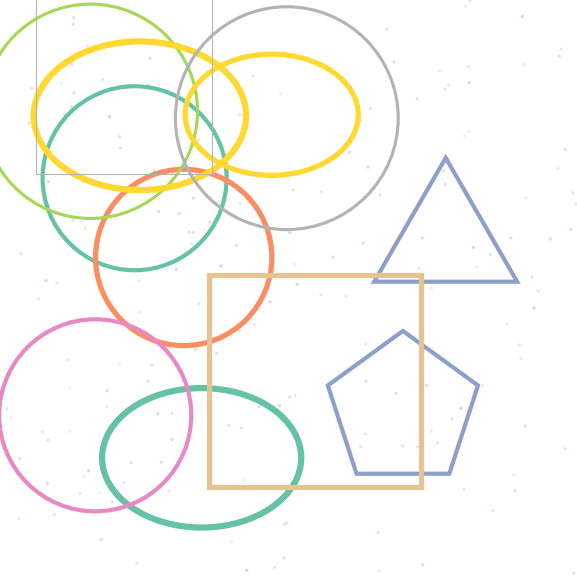[{"shape": "oval", "thickness": 3, "radius": 0.86, "center": [0.349, 0.206]}, {"shape": "circle", "thickness": 2, "radius": 0.8, "center": [0.233, 0.69]}, {"shape": "circle", "thickness": 2.5, "radius": 0.76, "center": [0.318, 0.553]}, {"shape": "triangle", "thickness": 2, "radius": 0.71, "center": [0.772, 0.583]}, {"shape": "pentagon", "thickness": 2, "radius": 0.68, "center": [0.698, 0.289]}, {"shape": "circle", "thickness": 2, "radius": 0.83, "center": [0.165, 0.28]}, {"shape": "circle", "thickness": 1.5, "radius": 0.93, "center": [0.156, 0.806]}, {"shape": "oval", "thickness": 3, "radius": 0.92, "center": [0.242, 0.799]}, {"shape": "oval", "thickness": 2.5, "radius": 0.75, "center": [0.47, 0.8]}, {"shape": "square", "thickness": 2.5, "radius": 0.92, "center": [0.546, 0.34]}, {"shape": "circle", "thickness": 1.5, "radius": 0.96, "center": [0.497, 0.794]}, {"shape": "square", "thickness": 0.5, "radius": 0.76, "center": [0.215, 0.85]}]